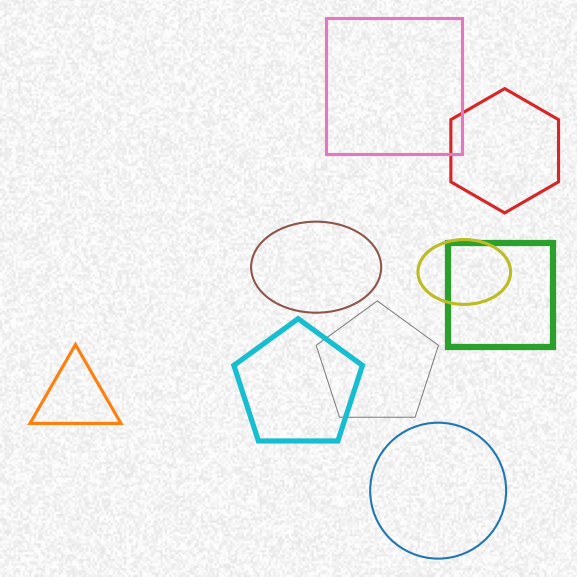[{"shape": "circle", "thickness": 1, "radius": 0.59, "center": [0.759, 0.15]}, {"shape": "triangle", "thickness": 1.5, "radius": 0.45, "center": [0.131, 0.311]}, {"shape": "square", "thickness": 3, "radius": 0.45, "center": [0.867, 0.489]}, {"shape": "hexagon", "thickness": 1.5, "radius": 0.54, "center": [0.874, 0.738]}, {"shape": "oval", "thickness": 1, "radius": 0.56, "center": [0.547, 0.536]}, {"shape": "square", "thickness": 1.5, "radius": 0.59, "center": [0.683, 0.85]}, {"shape": "pentagon", "thickness": 0.5, "radius": 0.56, "center": [0.653, 0.367]}, {"shape": "oval", "thickness": 1.5, "radius": 0.4, "center": [0.804, 0.528]}, {"shape": "pentagon", "thickness": 2.5, "radius": 0.59, "center": [0.516, 0.33]}]